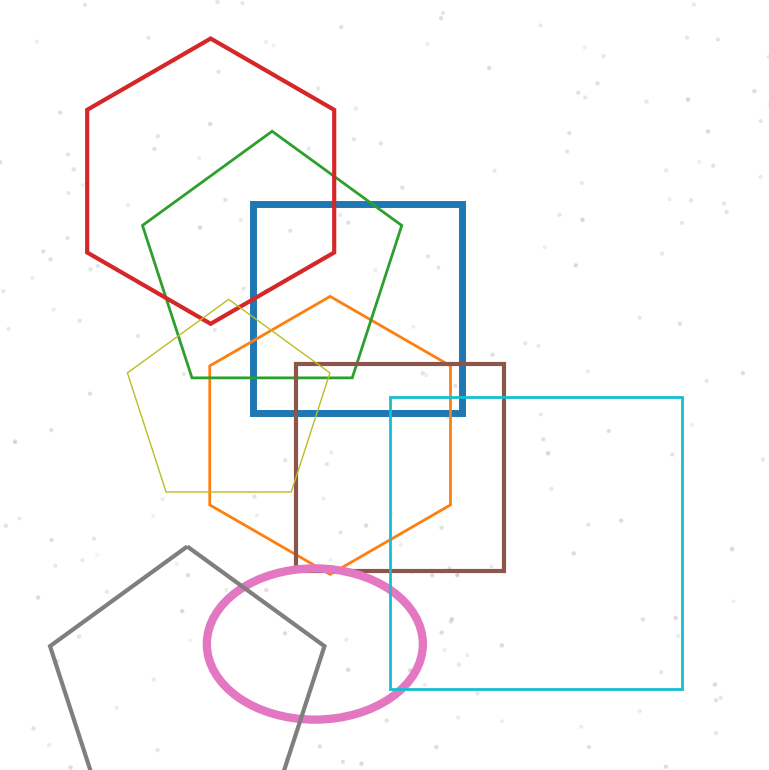[{"shape": "square", "thickness": 2.5, "radius": 0.68, "center": [0.465, 0.599]}, {"shape": "hexagon", "thickness": 1, "radius": 0.9, "center": [0.429, 0.435]}, {"shape": "pentagon", "thickness": 1, "radius": 0.89, "center": [0.353, 0.652]}, {"shape": "hexagon", "thickness": 1.5, "radius": 0.93, "center": [0.274, 0.765]}, {"shape": "square", "thickness": 1.5, "radius": 0.67, "center": [0.52, 0.393]}, {"shape": "oval", "thickness": 3, "radius": 0.7, "center": [0.409, 0.164]}, {"shape": "pentagon", "thickness": 1.5, "radius": 0.94, "center": [0.243, 0.103]}, {"shape": "pentagon", "thickness": 0.5, "radius": 0.69, "center": [0.297, 0.473]}, {"shape": "square", "thickness": 1, "radius": 0.95, "center": [0.696, 0.295]}]